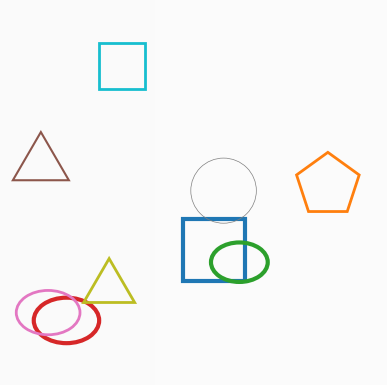[{"shape": "square", "thickness": 3, "radius": 0.4, "center": [0.552, 0.351]}, {"shape": "pentagon", "thickness": 2, "radius": 0.42, "center": [0.846, 0.519]}, {"shape": "oval", "thickness": 3, "radius": 0.37, "center": [0.618, 0.319]}, {"shape": "oval", "thickness": 3, "radius": 0.42, "center": [0.172, 0.168]}, {"shape": "triangle", "thickness": 1.5, "radius": 0.42, "center": [0.105, 0.574]}, {"shape": "oval", "thickness": 2, "radius": 0.41, "center": [0.124, 0.188]}, {"shape": "circle", "thickness": 0.5, "radius": 0.42, "center": [0.577, 0.505]}, {"shape": "triangle", "thickness": 2, "radius": 0.38, "center": [0.282, 0.252]}, {"shape": "square", "thickness": 2, "radius": 0.3, "center": [0.315, 0.829]}]